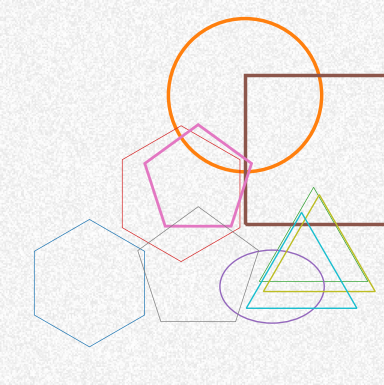[{"shape": "hexagon", "thickness": 0.5, "radius": 0.83, "center": [0.232, 0.265]}, {"shape": "circle", "thickness": 2.5, "radius": 0.99, "center": [0.636, 0.753]}, {"shape": "triangle", "thickness": 0.5, "radius": 0.81, "center": [0.814, 0.351]}, {"shape": "hexagon", "thickness": 0.5, "radius": 0.88, "center": [0.47, 0.497]}, {"shape": "oval", "thickness": 1, "radius": 0.68, "center": [0.707, 0.256]}, {"shape": "square", "thickness": 2.5, "radius": 0.97, "center": [0.83, 0.612]}, {"shape": "pentagon", "thickness": 2, "radius": 0.73, "center": [0.515, 0.53]}, {"shape": "pentagon", "thickness": 0.5, "radius": 0.83, "center": [0.515, 0.298]}, {"shape": "triangle", "thickness": 1, "radius": 0.84, "center": [0.829, 0.327]}, {"shape": "triangle", "thickness": 1, "radius": 0.83, "center": [0.783, 0.282]}]